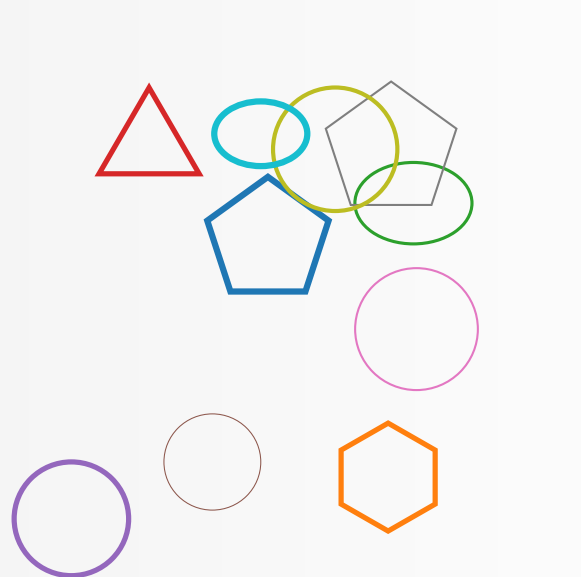[{"shape": "pentagon", "thickness": 3, "radius": 0.55, "center": [0.461, 0.583]}, {"shape": "hexagon", "thickness": 2.5, "radius": 0.47, "center": [0.668, 0.173]}, {"shape": "oval", "thickness": 1.5, "radius": 0.5, "center": [0.711, 0.647]}, {"shape": "triangle", "thickness": 2.5, "radius": 0.5, "center": [0.257, 0.748]}, {"shape": "circle", "thickness": 2.5, "radius": 0.49, "center": [0.123, 0.101]}, {"shape": "circle", "thickness": 0.5, "radius": 0.42, "center": [0.365, 0.199]}, {"shape": "circle", "thickness": 1, "radius": 0.53, "center": [0.717, 0.429]}, {"shape": "pentagon", "thickness": 1, "radius": 0.59, "center": [0.673, 0.74]}, {"shape": "circle", "thickness": 2, "radius": 0.53, "center": [0.577, 0.741]}, {"shape": "oval", "thickness": 3, "radius": 0.4, "center": [0.449, 0.768]}]